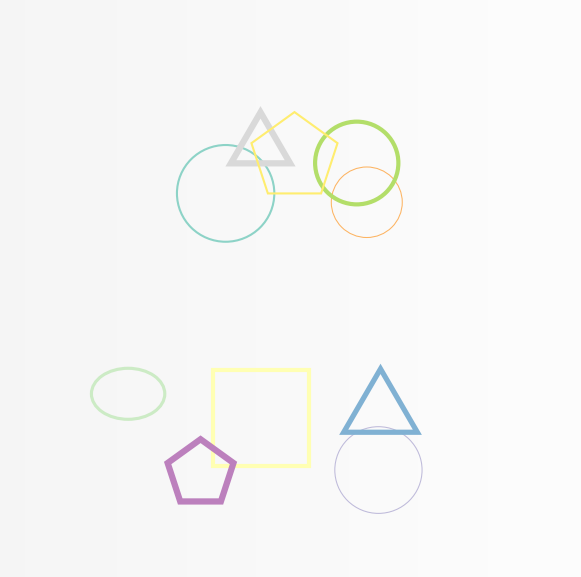[{"shape": "circle", "thickness": 1, "radius": 0.42, "center": [0.388, 0.664]}, {"shape": "square", "thickness": 2, "radius": 0.41, "center": [0.449, 0.275]}, {"shape": "circle", "thickness": 0.5, "radius": 0.38, "center": [0.651, 0.185]}, {"shape": "triangle", "thickness": 2.5, "radius": 0.37, "center": [0.655, 0.287]}, {"shape": "circle", "thickness": 0.5, "radius": 0.31, "center": [0.631, 0.649]}, {"shape": "circle", "thickness": 2, "radius": 0.36, "center": [0.614, 0.717]}, {"shape": "triangle", "thickness": 3, "radius": 0.29, "center": [0.448, 0.746]}, {"shape": "pentagon", "thickness": 3, "radius": 0.3, "center": [0.345, 0.179]}, {"shape": "oval", "thickness": 1.5, "radius": 0.32, "center": [0.22, 0.317]}, {"shape": "pentagon", "thickness": 1, "radius": 0.39, "center": [0.507, 0.727]}]